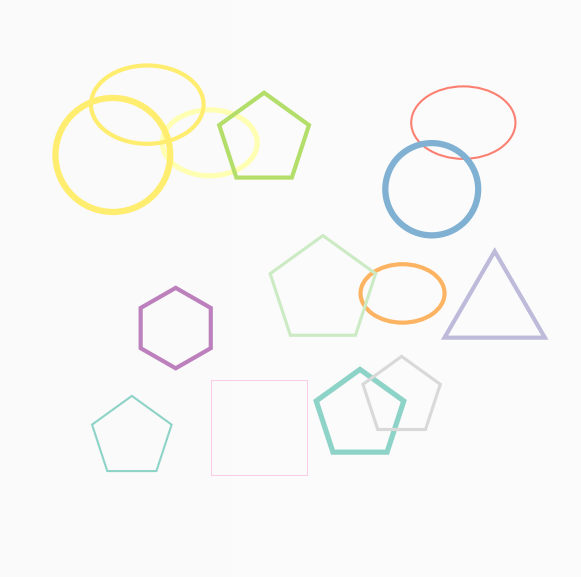[{"shape": "pentagon", "thickness": 2.5, "radius": 0.4, "center": [0.619, 0.28]}, {"shape": "pentagon", "thickness": 1, "radius": 0.36, "center": [0.227, 0.242]}, {"shape": "oval", "thickness": 2.5, "radius": 0.41, "center": [0.361, 0.752]}, {"shape": "triangle", "thickness": 2, "radius": 0.5, "center": [0.851, 0.464]}, {"shape": "oval", "thickness": 1, "radius": 0.45, "center": [0.797, 0.787]}, {"shape": "circle", "thickness": 3, "radius": 0.4, "center": [0.743, 0.671]}, {"shape": "oval", "thickness": 2, "radius": 0.36, "center": [0.693, 0.491]}, {"shape": "pentagon", "thickness": 2, "radius": 0.41, "center": [0.454, 0.757]}, {"shape": "square", "thickness": 0.5, "radius": 0.41, "center": [0.446, 0.259]}, {"shape": "pentagon", "thickness": 1.5, "radius": 0.35, "center": [0.691, 0.312]}, {"shape": "hexagon", "thickness": 2, "radius": 0.35, "center": [0.302, 0.431]}, {"shape": "pentagon", "thickness": 1.5, "radius": 0.48, "center": [0.556, 0.496]}, {"shape": "circle", "thickness": 3, "radius": 0.49, "center": [0.194, 0.731]}, {"shape": "oval", "thickness": 2, "radius": 0.48, "center": [0.253, 0.818]}]